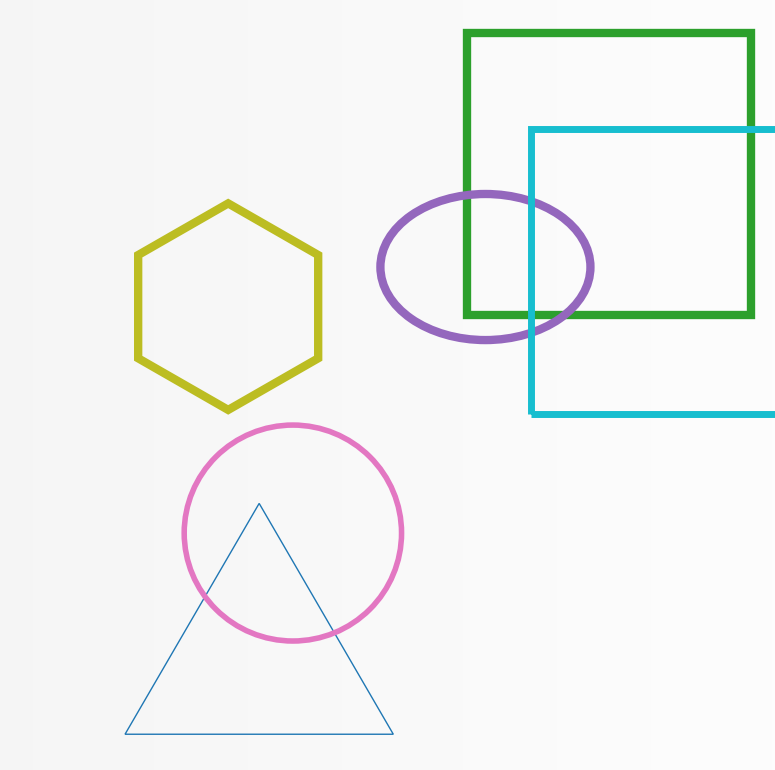[{"shape": "triangle", "thickness": 0.5, "radius": 1.0, "center": [0.334, 0.146]}, {"shape": "square", "thickness": 3, "radius": 0.92, "center": [0.785, 0.774]}, {"shape": "oval", "thickness": 3, "radius": 0.68, "center": [0.626, 0.653]}, {"shape": "circle", "thickness": 2, "radius": 0.7, "center": [0.378, 0.308]}, {"shape": "hexagon", "thickness": 3, "radius": 0.67, "center": [0.294, 0.602]}, {"shape": "square", "thickness": 2.5, "radius": 0.93, "center": [0.871, 0.647]}]